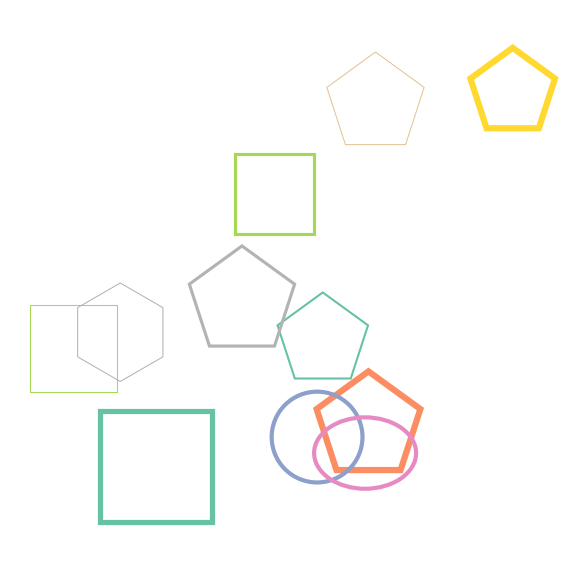[{"shape": "square", "thickness": 2.5, "radius": 0.48, "center": [0.27, 0.192]}, {"shape": "pentagon", "thickness": 1, "radius": 0.41, "center": [0.559, 0.41]}, {"shape": "pentagon", "thickness": 3, "radius": 0.47, "center": [0.638, 0.262]}, {"shape": "circle", "thickness": 2, "radius": 0.39, "center": [0.549, 0.242]}, {"shape": "oval", "thickness": 2, "radius": 0.44, "center": [0.632, 0.215]}, {"shape": "square", "thickness": 1.5, "radius": 0.34, "center": [0.476, 0.663]}, {"shape": "square", "thickness": 0.5, "radius": 0.38, "center": [0.127, 0.396]}, {"shape": "pentagon", "thickness": 3, "radius": 0.38, "center": [0.888, 0.839]}, {"shape": "pentagon", "thickness": 0.5, "radius": 0.44, "center": [0.65, 0.82]}, {"shape": "pentagon", "thickness": 1.5, "radius": 0.48, "center": [0.419, 0.477]}, {"shape": "hexagon", "thickness": 0.5, "radius": 0.43, "center": [0.208, 0.424]}]